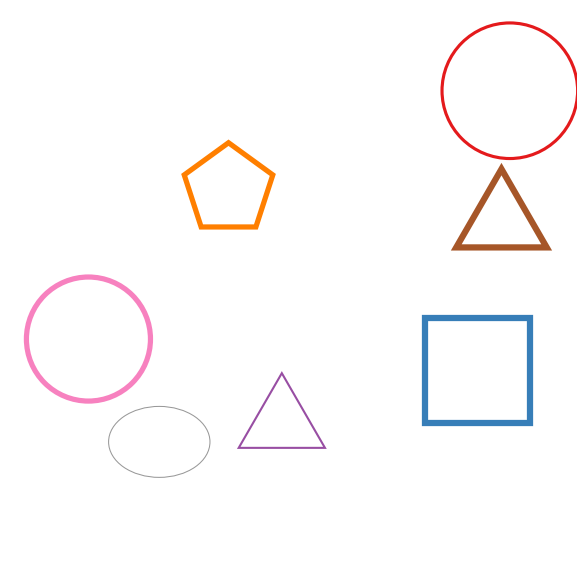[{"shape": "circle", "thickness": 1.5, "radius": 0.59, "center": [0.883, 0.842]}, {"shape": "square", "thickness": 3, "radius": 0.45, "center": [0.826, 0.357]}, {"shape": "triangle", "thickness": 1, "radius": 0.43, "center": [0.488, 0.267]}, {"shape": "pentagon", "thickness": 2.5, "radius": 0.4, "center": [0.396, 0.671]}, {"shape": "triangle", "thickness": 3, "radius": 0.45, "center": [0.868, 0.616]}, {"shape": "circle", "thickness": 2.5, "radius": 0.54, "center": [0.153, 0.412]}, {"shape": "oval", "thickness": 0.5, "radius": 0.44, "center": [0.276, 0.234]}]